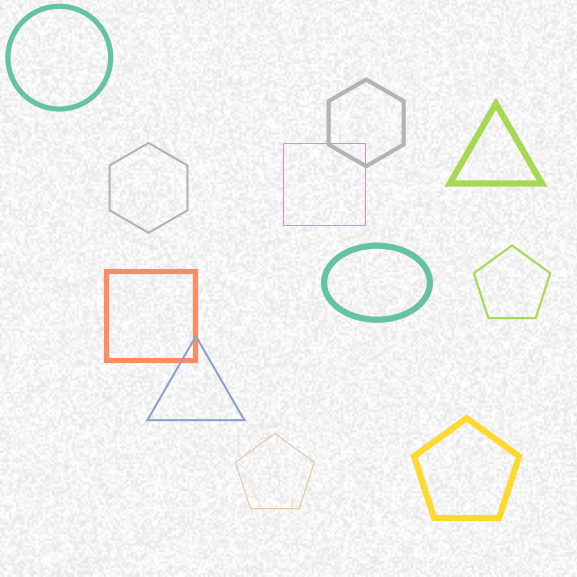[{"shape": "oval", "thickness": 3, "radius": 0.46, "center": [0.653, 0.51]}, {"shape": "circle", "thickness": 2.5, "radius": 0.44, "center": [0.103, 0.899]}, {"shape": "square", "thickness": 2.5, "radius": 0.38, "center": [0.26, 0.452]}, {"shape": "triangle", "thickness": 1, "radius": 0.48, "center": [0.339, 0.32]}, {"shape": "square", "thickness": 0.5, "radius": 0.36, "center": [0.561, 0.681]}, {"shape": "pentagon", "thickness": 1, "radius": 0.35, "center": [0.887, 0.505]}, {"shape": "triangle", "thickness": 3, "radius": 0.46, "center": [0.859, 0.727]}, {"shape": "pentagon", "thickness": 3, "radius": 0.48, "center": [0.808, 0.179]}, {"shape": "pentagon", "thickness": 0.5, "radius": 0.36, "center": [0.476, 0.177]}, {"shape": "hexagon", "thickness": 1, "radius": 0.39, "center": [0.257, 0.674]}, {"shape": "hexagon", "thickness": 2, "radius": 0.38, "center": [0.634, 0.786]}]